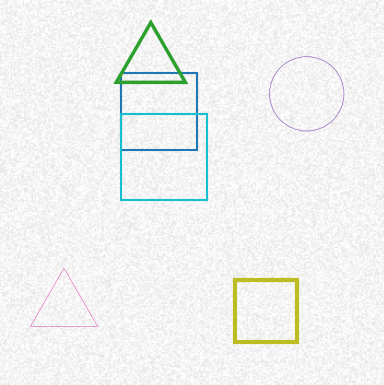[{"shape": "square", "thickness": 1.5, "radius": 0.5, "center": [0.413, 0.71]}, {"shape": "triangle", "thickness": 2.5, "radius": 0.52, "center": [0.392, 0.838]}, {"shape": "circle", "thickness": 0.5, "radius": 0.48, "center": [0.797, 0.756]}, {"shape": "triangle", "thickness": 0.5, "radius": 0.5, "center": [0.166, 0.202]}, {"shape": "square", "thickness": 3, "radius": 0.41, "center": [0.691, 0.192]}, {"shape": "square", "thickness": 1.5, "radius": 0.55, "center": [0.426, 0.592]}]